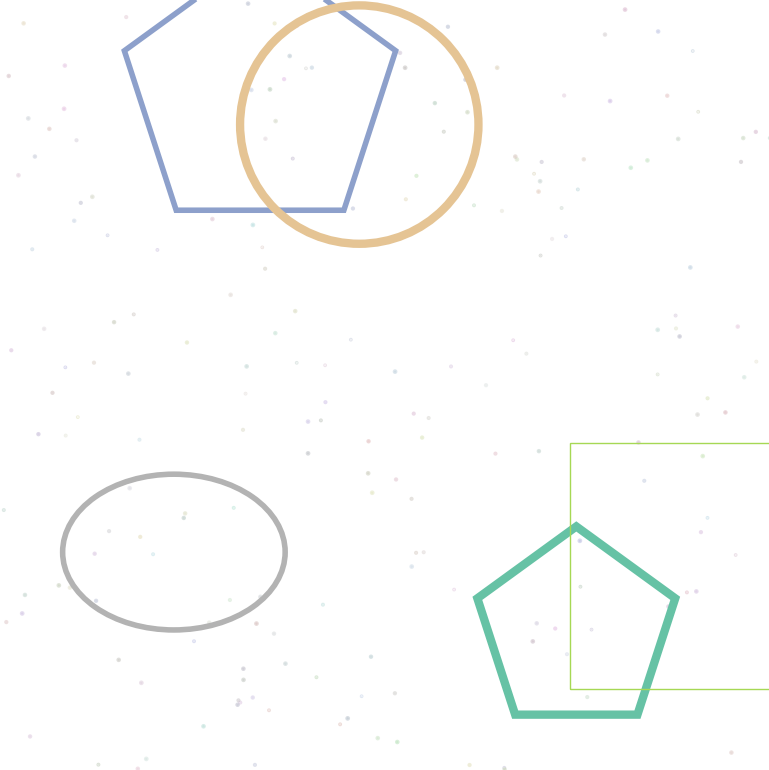[{"shape": "pentagon", "thickness": 3, "radius": 0.68, "center": [0.748, 0.181]}, {"shape": "pentagon", "thickness": 2, "radius": 0.93, "center": [0.338, 0.877]}, {"shape": "square", "thickness": 0.5, "radius": 0.8, "center": [0.9, 0.265]}, {"shape": "circle", "thickness": 3, "radius": 0.77, "center": [0.467, 0.838]}, {"shape": "oval", "thickness": 2, "radius": 0.72, "center": [0.226, 0.283]}]